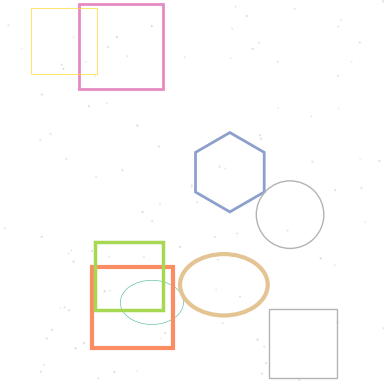[{"shape": "oval", "thickness": 0.5, "radius": 0.41, "center": [0.395, 0.215]}, {"shape": "square", "thickness": 3, "radius": 0.53, "center": [0.345, 0.202]}, {"shape": "hexagon", "thickness": 2, "radius": 0.52, "center": [0.597, 0.553]}, {"shape": "square", "thickness": 2, "radius": 0.55, "center": [0.314, 0.879]}, {"shape": "square", "thickness": 2.5, "radius": 0.44, "center": [0.335, 0.284]}, {"shape": "square", "thickness": 0.5, "radius": 0.43, "center": [0.166, 0.894]}, {"shape": "oval", "thickness": 3, "radius": 0.57, "center": [0.582, 0.26]}, {"shape": "square", "thickness": 1, "radius": 0.45, "center": [0.787, 0.108]}, {"shape": "circle", "thickness": 1, "radius": 0.44, "center": [0.753, 0.442]}]